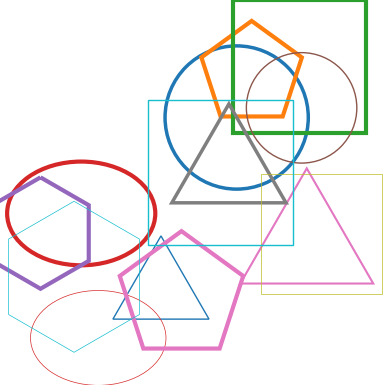[{"shape": "circle", "thickness": 2.5, "radius": 0.93, "center": [0.615, 0.695]}, {"shape": "triangle", "thickness": 1, "radius": 0.72, "center": [0.418, 0.243]}, {"shape": "pentagon", "thickness": 3, "radius": 0.69, "center": [0.654, 0.808]}, {"shape": "square", "thickness": 3, "radius": 0.86, "center": [0.778, 0.828]}, {"shape": "oval", "thickness": 0.5, "radius": 0.88, "center": [0.255, 0.122]}, {"shape": "oval", "thickness": 3, "radius": 0.96, "center": [0.211, 0.446]}, {"shape": "hexagon", "thickness": 3, "radius": 0.72, "center": [0.105, 0.395]}, {"shape": "circle", "thickness": 1, "radius": 0.72, "center": [0.783, 0.72]}, {"shape": "pentagon", "thickness": 3, "radius": 0.84, "center": [0.471, 0.231]}, {"shape": "triangle", "thickness": 1.5, "radius": 1.0, "center": [0.797, 0.363]}, {"shape": "triangle", "thickness": 2.5, "radius": 0.86, "center": [0.595, 0.559]}, {"shape": "square", "thickness": 0.5, "radius": 0.78, "center": [0.835, 0.393]}, {"shape": "hexagon", "thickness": 0.5, "radius": 0.98, "center": [0.192, 0.281]}, {"shape": "square", "thickness": 1, "radius": 0.94, "center": [0.572, 0.552]}]